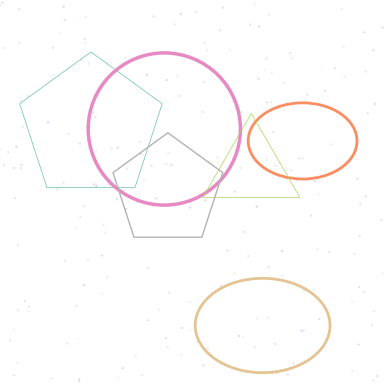[{"shape": "pentagon", "thickness": 0.5, "radius": 0.97, "center": [0.236, 0.67]}, {"shape": "oval", "thickness": 2, "radius": 0.71, "center": [0.786, 0.634]}, {"shape": "circle", "thickness": 2.5, "radius": 0.99, "center": [0.427, 0.665]}, {"shape": "triangle", "thickness": 0.5, "radius": 0.73, "center": [0.653, 0.56]}, {"shape": "oval", "thickness": 2, "radius": 0.88, "center": [0.682, 0.155]}, {"shape": "pentagon", "thickness": 1, "radius": 0.75, "center": [0.436, 0.505]}]